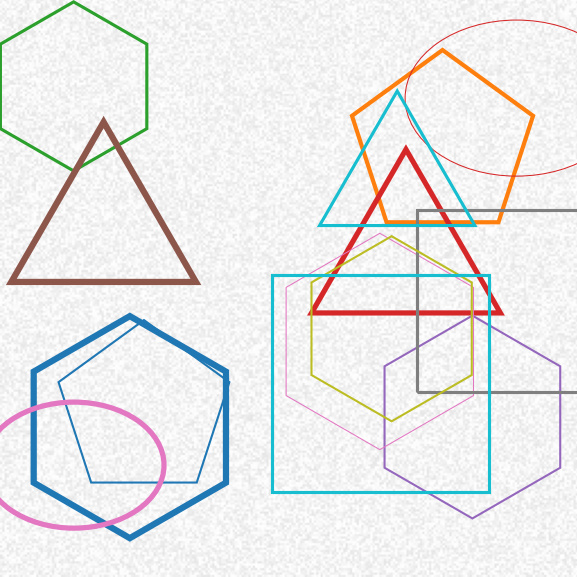[{"shape": "pentagon", "thickness": 1, "radius": 0.78, "center": [0.249, 0.289]}, {"shape": "hexagon", "thickness": 3, "radius": 0.96, "center": [0.225, 0.26]}, {"shape": "pentagon", "thickness": 2, "radius": 0.82, "center": [0.766, 0.748]}, {"shape": "hexagon", "thickness": 1.5, "radius": 0.73, "center": [0.127, 0.85]}, {"shape": "triangle", "thickness": 2.5, "radius": 0.94, "center": [0.703, 0.552]}, {"shape": "oval", "thickness": 0.5, "radius": 0.97, "center": [0.895, 0.829]}, {"shape": "hexagon", "thickness": 1, "radius": 0.88, "center": [0.818, 0.277]}, {"shape": "triangle", "thickness": 3, "radius": 0.92, "center": [0.179, 0.603]}, {"shape": "hexagon", "thickness": 0.5, "radius": 0.94, "center": [0.658, 0.408]}, {"shape": "oval", "thickness": 2.5, "radius": 0.78, "center": [0.128, 0.194]}, {"shape": "square", "thickness": 1.5, "radius": 0.79, "center": [0.88, 0.478]}, {"shape": "hexagon", "thickness": 1, "radius": 0.8, "center": [0.678, 0.43]}, {"shape": "triangle", "thickness": 1.5, "radius": 0.78, "center": [0.688, 0.686]}, {"shape": "square", "thickness": 1.5, "radius": 0.94, "center": [0.659, 0.335]}]